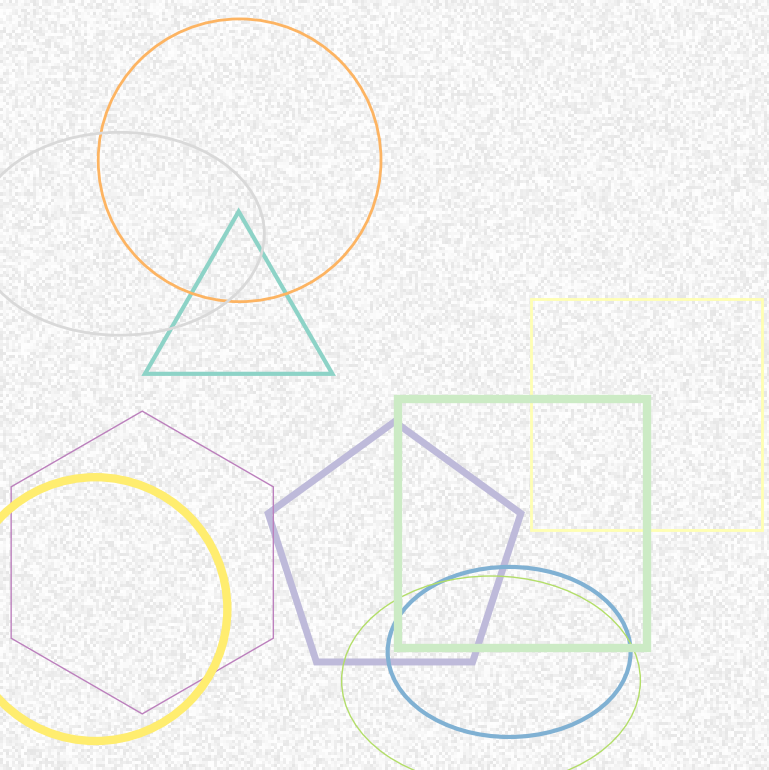[{"shape": "triangle", "thickness": 1.5, "radius": 0.7, "center": [0.31, 0.585]}, {"shape": "square", "thickness": 1, "radius": 0.75, "center": [0.84, 0.462]}, {"shape": "pentagon", "thickness": 2.5, "radius": 0.86, "center": [0.512, 0.28]}, {"shape": "oval", "thickness": 1.5, "radius": 0.79, "center": [0.661, 0.153]}, {"shape": "circle", "thickness": 1, "radius": 0.92, "center": [0.311, 0.792]}, {"shape": "oval", "thickness": 0.5, "radius": 0.97, "center": [0.638, 0.116]}, {"shape": "oval", "thickness": 1, "radius": 0.94, "center": [0.155, 0.696]}, {"shape": "hexagon", "thickness": 0.5, "radius": 0.98, "center": [0.185, 0.269]}, {"shape": "square", "thickness": 3, "radius": 0.81, "center": [0.678, 0.321]}, {"shape": "circle", "thickness": 3, "radius": 0.86, "center": [0.124, 0.209]}]